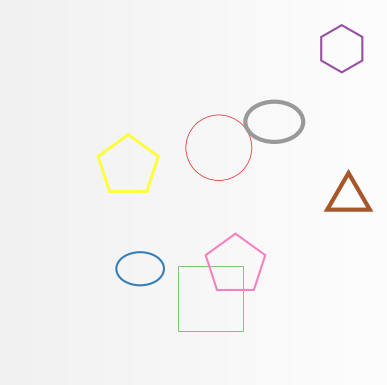[{"shape": "circle", "thickness": 0.5, "radius": 0.43, "center": [0.565, 0.616]}, {"shape": "oval", "thickness": 1.5, "radius": 0.31, "center": [0.362, 0.302]}, {"shape": "square", "thickness": 0.5, "radius": 0.42, "center": [0.544, 0.225]}, {"shape": "hexagon", "thickness": 1.5, "radius": 0.31, "center": [0.882, 0.873]}, {"shape": "pentagon", "thickness": 2, "radius": 0.41, "center": [0.331, 0.569]}, {"shape": "triangle", "thickness": 3, "radius": 0.32, "center": [0.899, 0.487]}, {"shape": "pentagon", "thickness": 1.5, "radius": 0.4, "center": [0.608, 0.312]}, {"shape": "oval", "thickness": 3, "radius": 0.37, "center": [0.708, 0.684]}]